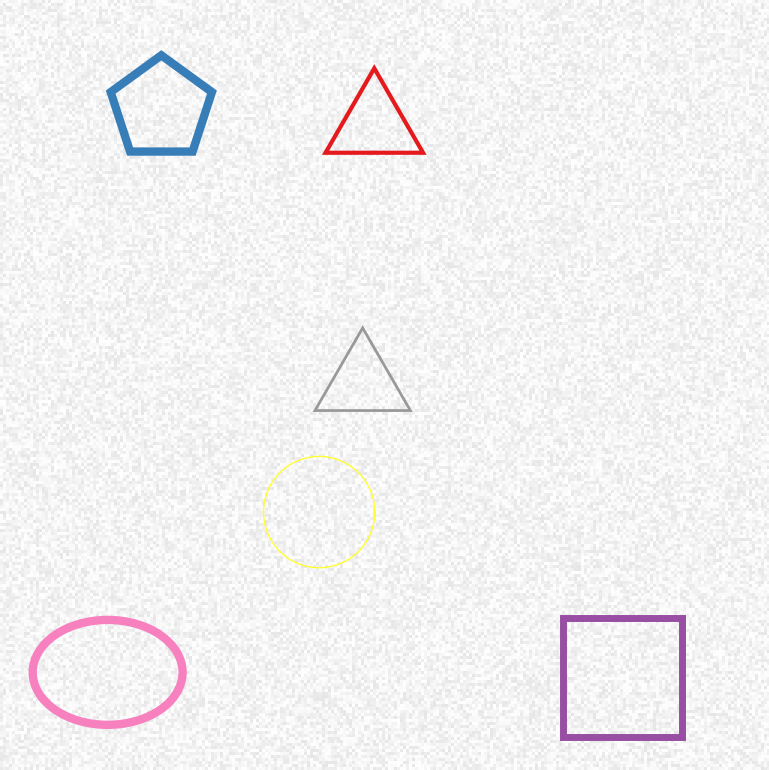[{"shape": "triangle", "thickness": 1.5, "radius": 0.37, "center": [0.486, 0.838]}, {"shape": "pentagon", "thickness": 3, "radius": 0.35, "center": [0.21, 0.859]}, {"shape": "square", "thickness": 2.5, "radius": 0.39, "center": [0.808, 0.12]}, {"shape": "circle", "thickness": 0.5, "radius": 0.36, "center": [0.414, 0.335]}, {"shape": "oval", "thickness": 3, "radius": 0.49, "center": [0.14, 0.127]}, {"shape": "triangle", "thickness": 1, "radius": 0.36, "center": [0.471, 0.503]}]